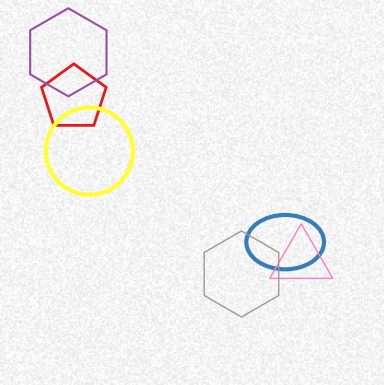[{"shape": "pentagon", "thickness": 2, "radius": 0.44, "center": [0.192, 0.746]}, {"shape": "oval", "thickness": 3, "radius": 0.5, "center": [0.741, 0.371]}, {"shape": "hexagon", "thickness": 1.5, "radius": 0.57, "center": [0.178, 0.864]}, {"shape": "circle", "thickness": 3, "radius": 0.57, "center": [0.232, 0.607]}, {"shape": "triangle", "thickness": 1, "radius": 0.47, "center": [0.782, 0.324]}, {"shape": "hexagon", "thickness": 1, "radius": 0.56, "center": [0.627, 0.288]}]